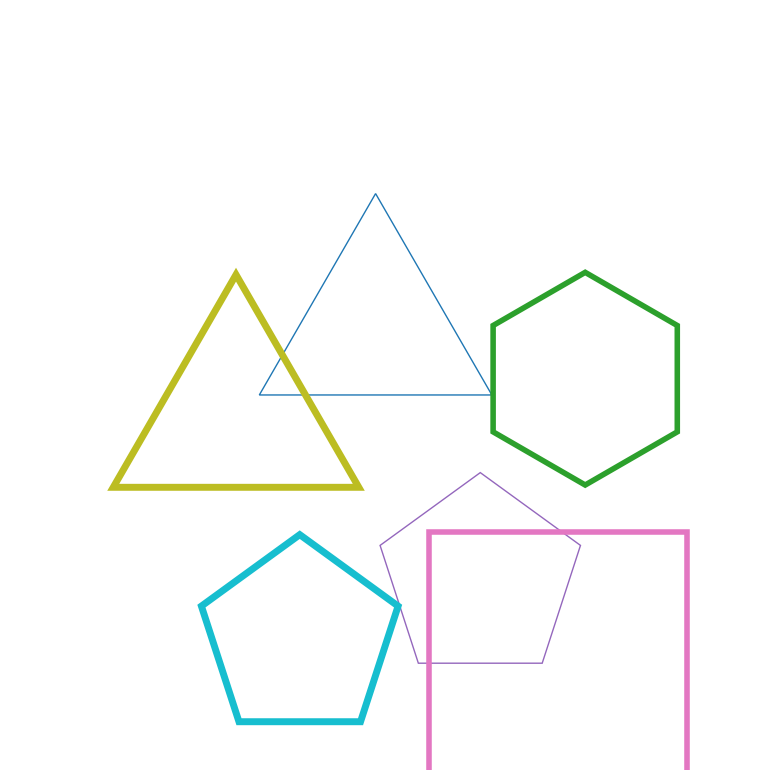[{"shape": "triangle", "thickness": 0.5, "radius": 0.87, "center": [0.488, 0.574]}, {"shape": "hexagon", "thickness": 2, "radius": 0.69, "center": [0.76, 0.508]}, {"shape": "pentagon", "thickness": 0.5, "radius": 0.68, "center": [0.624, 0.249]}, {"shape": "square", "thickness": 2, "radius": 0.84, "center": [0.724, 0.141]}, {"shape": "triangle", "thickness": 2.5, "radius": 0.92, "center": [0.307, 0.459]}, {"shape": "pentagon", "thickness": 2.5, "radius": 0.67, "center": [0.389, 0.171]}]